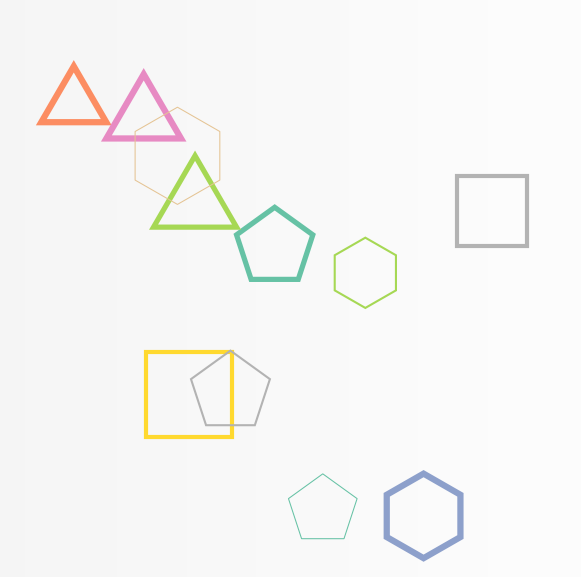[{"shape": "pentagon", "thickness": 2.5, "radius": 0.34, "center": [0.473, 0.571]}, {"shape": "pentagon", "thickness": 0.5, "radius": 0.31, "center": [0.555, 0.117]}, {"shape": "triangle", "thickness": 3, "radius": 0.32, "center": [0.127, 0.82]}, {"shape": "hexagon", "thickness": 3, "radius": 0.37, "center": [0.729, 0.106]}, {"shape": "triangle", "thickness": 3, "radius": 0.37, "center": [0.247, 0.796]}, {"shape": "hexagon", "thickness": 1, "radius": 0.3, "center": [0.629, 0.527]}, {"shape": "triangle", "thickness": 2.5, "radius": 0.41, "center": [0.336, 0.647]}, {"shape": "square", "thickness": 2, "radius": 0.37, "center": [0.326, 0.316]}, {"shape": "hexagon", "thickness": 0.5, "radius": 0.42, "center": [0.305, 0.729]}, {"shape": "square", "thickness": 2, "radius": 0.3, "center": [0.847, 0.633]}, {"shape": "pentagon", "thickness": 1, "radius": 0.36, "center": [0.396, 0.321]}]